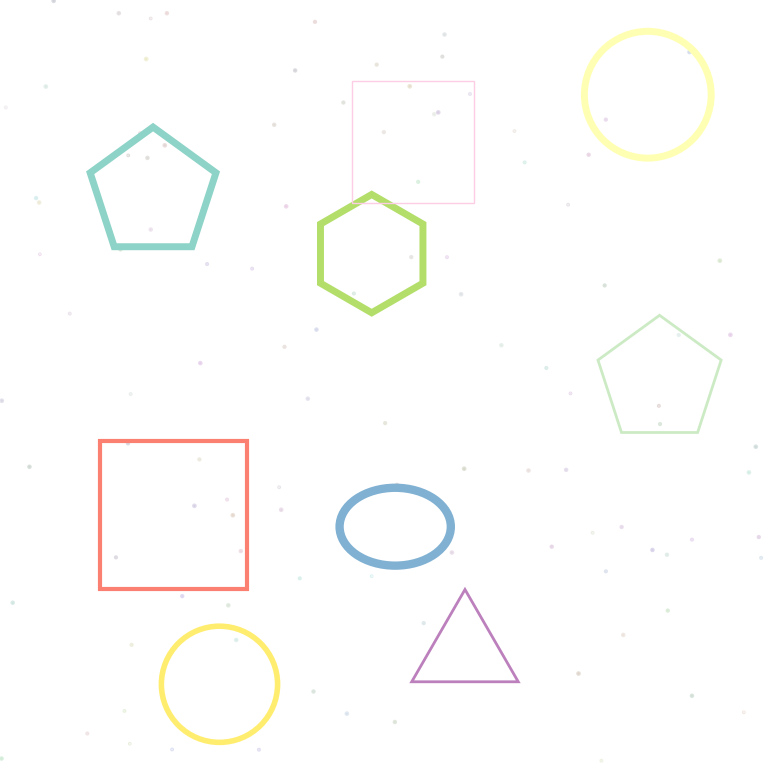[{"shape": "pentagon", "thickness": 2.5, "radius": 0.43, "center": [0.199, 0.749]}, {"shape": "circle", "thickness": 2.5, "radius": 0.41, "center": [0.841, 0.877]}, {"shape": "square", "thickness": 1.5, "radius": 0.48, "center": [0.225, 0.331]}, {"shape": "oval", "thickness": 3, "radius": 0.36, "center": [0.513, 0.316]}, {"shape": "hexagon", "thickness": 2.5, "radius": 0.38, "center": [0.483, 0.671]}, {"shape": "square", "thickness": 0.5, "radius": 0.4, "center": [0.537, 0.816]}, {"shape": "triangle", "thickness": 1, "radius": 0.4, "center": [0.604, 0.155]}, {"shape": "pentagon", "thickness": 1, "radius": 0.42, "center": [0.857, 0.506]}, {"shape": "circle", "thickness": 2, "radius": 0.38, "center": [0.285, 0.111]}]